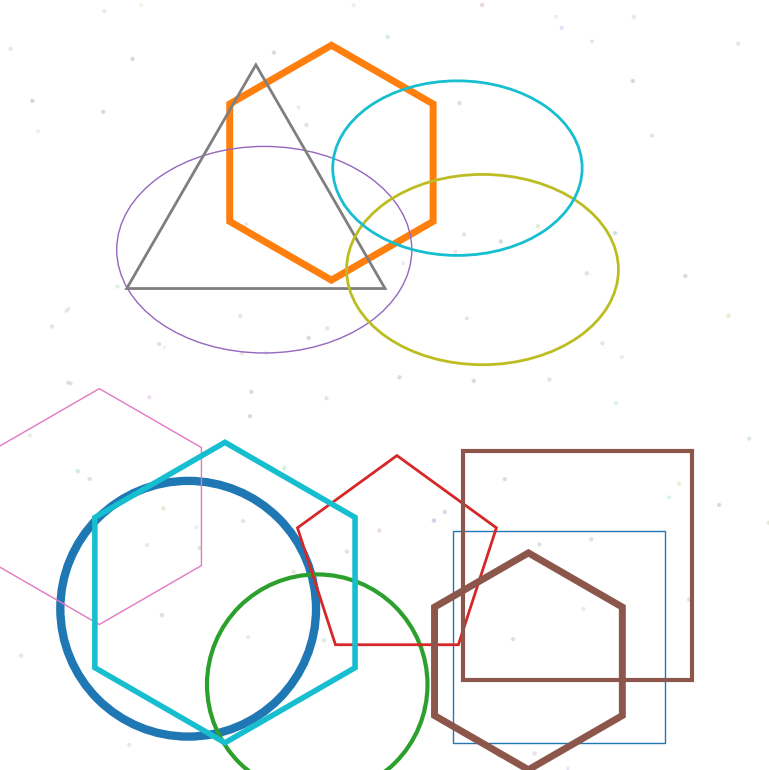[{"shape": "square", "thickness": 0.5, "radius": 0.69, "center": [0.726, 0.172]}, {"shape": "circle", "thickness": 3, "radius": 0.83, "center": [0.244, 0.209]}, {"shape": "hexagon", "thickness": 2.5, "radius": 0.76, "center": [0.43, 0.789]}, {"shape": "circle", "thickness": 1.5, "radius": 0.72, "center": [0.412, 0.111]}, {"shape": "pentagon", "thickness": 1, "radius": 0.68, "center": [0.515, 0.273]}, {"shape": "oval", "thickness": 0.5, "radius": 0.96, "center": [0.343, 0.676]}, {"shape": "hexagon", "thickness": 2.5, "radius": 0.7, "center": [0.686, 0.141]}, {"shape": "square", "thickness": 1.5, "radius": 0.74, "center": [0.75, 0.266]}, {"shape": "hexagon", "thickness": 0.5, "radius": 0.77, "center": [0.129, 0.342]}, {"shape": "triangle", "thickness": 1, "radius": 0.97, "center": [0.332, 0.722]}, {"shape": "oval", "thickness": 1, "radius": 0.88, "center": [0.627, 0.65]}, {"shape": "hexagon", "thickness": 2, "radius": 0.98, "center": [0.292, 0.23]}, {"shape": "oval", "thickness": 1, "radius": 0.81, "center": [0.594, 0.782]}]